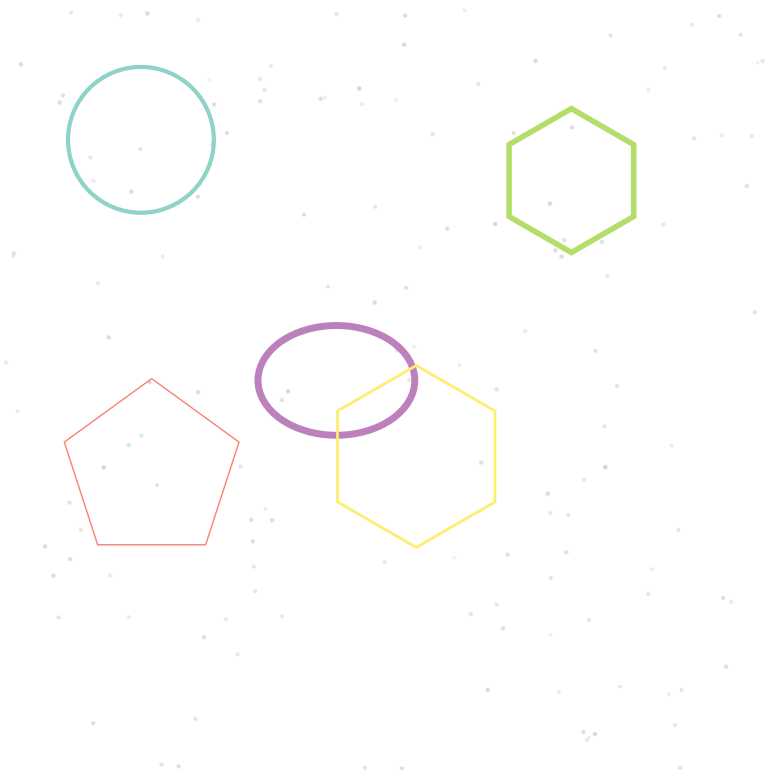[{"shape": "circle", "thickness": 1.5, "radius": 0.47, "center": [0.183, 0.818]}, {"shape": "pentagon", "thickness": 0.5, "radius": 0.6, "center": [0.197, 0.389]}, {"shape": "hexagon", "thickness": 2, "radius": 0.47, "center": [0.742, 0.766]}, {"shape": "oval", "thickness": 2.5, "radius": 0.51, "center": [0.437, 0.506]}, {"shape": "hexagon", "thickness": 1, "radius": 0.59, "center": [0.541, 0.407]}]